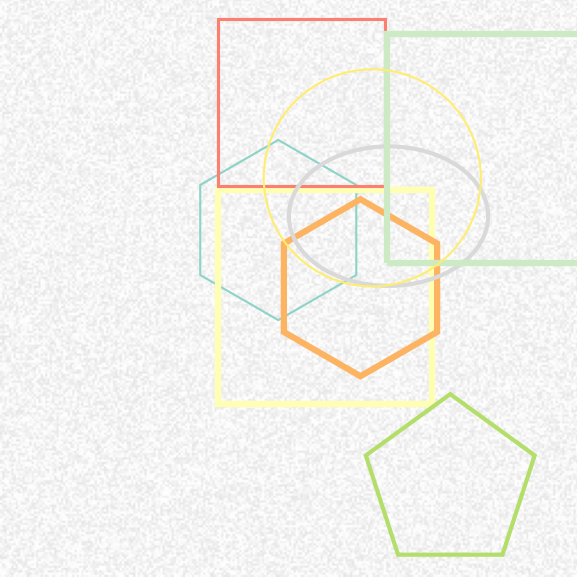[{"shape": "hexagon", "thickness": 1, "radius": 0.78, "center": [0.482, 0.601]}, {"shape": "square", "thickness": 3, "radius": 0.92, "center": [0.563, 0.485]}, {"shape": "square", "thickness": 1.5, "radius": 0.72, "center": [0.522, 0.821]}, {"shape": "hexagon", "thickness": 3, "radius": 0.77, "center": [0.624, 0.501]}, {"shape": "pentagon", "thickness": 2, "radius": 0.77, "center": [0.78, 0.163]}, {"shape": "oval", "thickness": 2, "radius": 0.86, "center": [0.673, 0.625]}, {"shape": "square", "thickness": 3, "radius": 0.99, "center": [0.869, 0.741]}, {"shape": "circle", "thickness": 1, "radius": 0.94, "center": [0.645, 0.691]}]